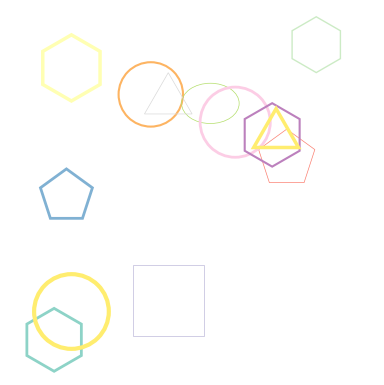[{"shape": "hexagon", "thickness": 2, "radius": 0.41, "center": [0.141, 0.117]}, {"shape": "hexagon", "thickness": 2.5, "radius": 0.43, "center": [0.185, 0.824]}, {"shape": "square", "thickness": 0.5, "radius": 0.46, "center": [0.438, 0.22]}, {"shape": "pentagon", "thickness": 0.5, "radius": 0.38, "center": [0.745, 0.588]}, {"shape": "pentagon", "thickness": 2, "radius": 0.35, "center": [0.173, 0.49]}, {"shape": "circle", "thickness": 1.5, "radius": 0.42, "center": [0.392, 0.755]}, {"shape": "oval", "thickness": 0.5, "radius": 0.37, "center": [0.546, 0.731]}, {"shape": "circle", "thickness": 2, "radius": 0.46, "center": [0.611, 0.683]}, {"shape": "triangle", "thickness": 0.5, "radius": 0.36, "center": [0.437, 0.74]}, {"shape": "hexagon", "thickness": 1.5, "radius": 0.41, "center": [0.707, 0.65]}, {"shape": "hexagon", "thickness": 1, "radius": 0.36, "center": [0.821, 0.884]}, {"shape": "triangle", "thickness": 2.5, "radius": 0.34, "center": [0.717, 0.651]}, {"shape": "circle", "thickness": 3, "radius": 0.49, "center": [0.186, 0.191]}]